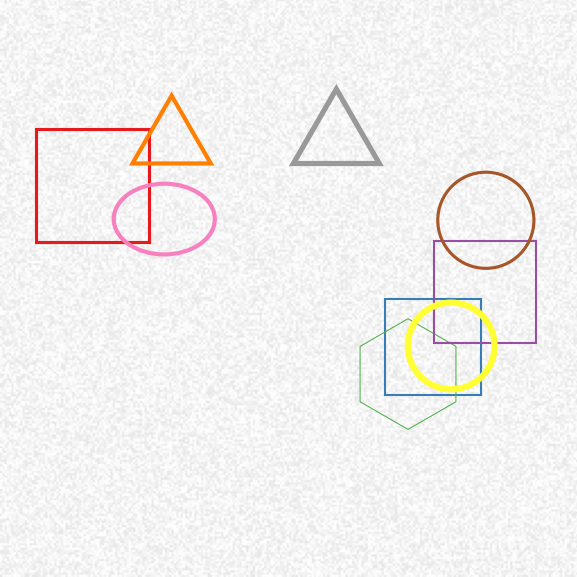[{"shape": "square", "thickness": 1.5, "radius": 0.49, "center": [0.161, 0.678]}, {"shape": "square", "thickness": 1, "radius": 0.42, "center": [0.75, 0.398]}, {"shape": "hexagon", "thickness": 0.5, "radius": 0.48, "center": [0.707, 0.351]}, {"shape": "square", "thickness": 1, "radius": 0.44, "center": [0.84, 0.494]}, {"shape": "triangle", "thickness": 2, "radius": 0.39, "center": [0.297, 0.755]}, {"shape": "circle", "thickness": 3, "radius": 0.38, "center": [0.781, 0.4]}, {"shape": "circle", "thickness": 1.5, "radius": 0.42, "center": [0.841, 0.618]}, {"shape": "oval", "thickness": 2, "radius": 0.44, "center": [0.284, 0.62]}, {"shape": "triangle", "thickness": 2.5, "radius": 0.43, "center": [0.582, 0.759]}]